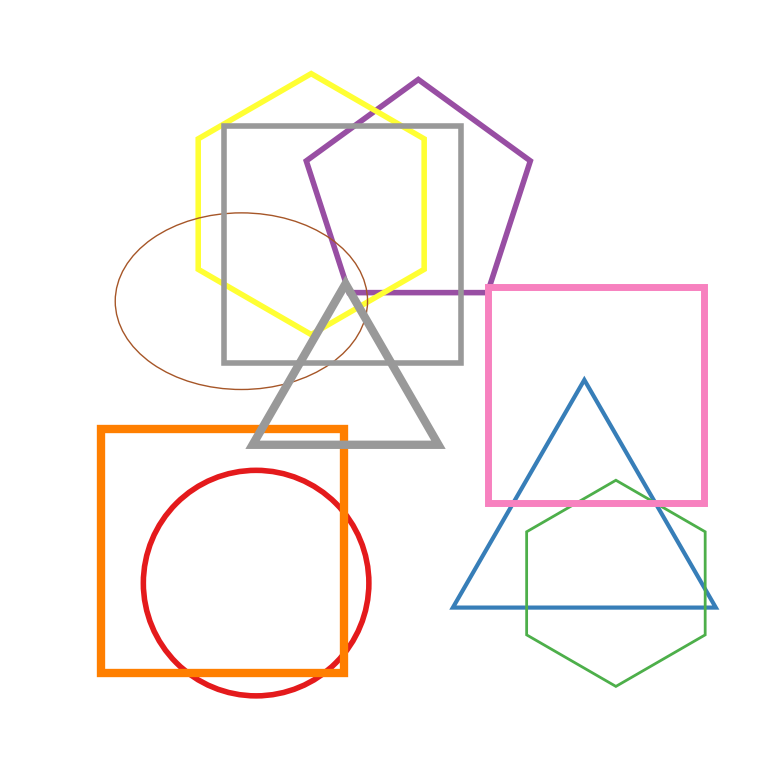[{"shape": "circle", "thickness": 2, "radius": 0.73, "center": [0.333, 0.243]}, {"shape": "triangle", "thickness": 1.5, "radius": 0.99, "center": [0.759, 0.309]}, {"shape": "hexagon", "thickness": 1, "radius": 0.67, "center": [0.8, 0.242]}, {"shape": "pentagon", "thickness": 2, "radius": 0.76, "center": [0.543, 0.744]}, {"shape": "square", "thickness": 3, "radius": 0.79, "center": [0.289, 0.285]}, {"shape": "hexagon", "thickness": 2, "radius": 0.85, "center": [0.404, 0.735]}, {"shape": "oval", "thickness": 0.5, "radius": 0.82, "center": [0.313, 0.609]}, {"shape": "square", "thickness": 2.5, "radius": 0.7, "center": [0.774, 0.488]}, {"shape": "triangle", "thickness": 3, "radius": 0.7, "center": [0.449, 0.492]}, {"shape": "square", "thickness": 2, "radius": 0.77, "center": [0.445, 0.683]}]